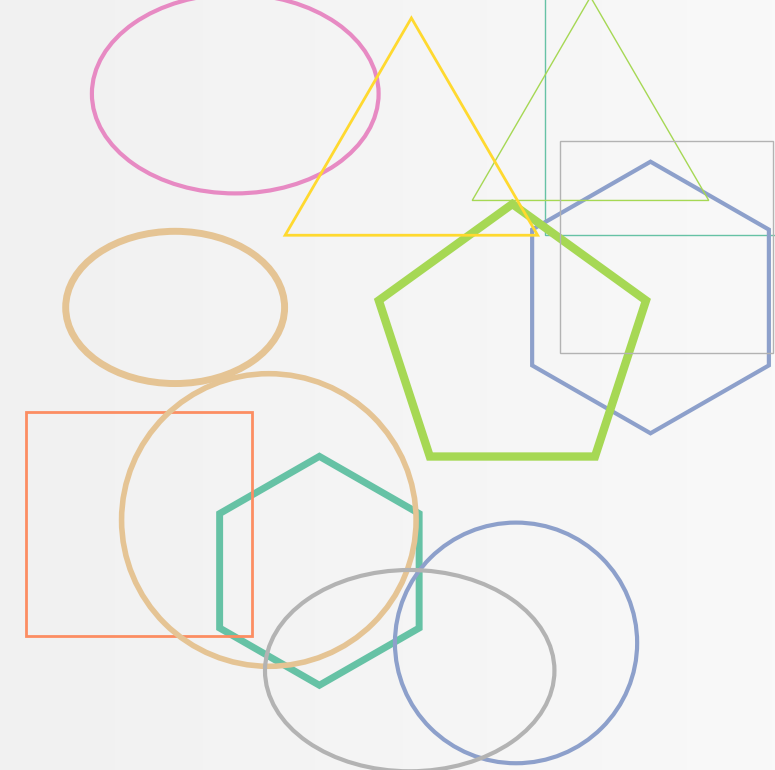[{"shape": "square", "thickness": 0.5, "radius": 0.95, "center": [0.892, 0.884]}, {"shape": "hexagon", "thickness": 2.5, "radius": 0.74, "center": [0.412, 0.259]}, {"shape": "square", "thickness": 1, "radius": 0.73, "center": [0.18, 0.32]}, {"shape": "hexagon", "thickness": 1.5, "radius": 0.88, "center": [0.839, 0.614]}, {"shape": "circle", "thickness": 1.5, "radius": 0.78, "center": [0.666, 0.165]}, {"shape": "oval", "thickness": 1.5, "radius": 0.92, "center": [0.304, 0.878]}, {"shape": "pentagon", "thickness": 3, "radius": 0.91, "center": [0.661, 0.554]}, {"shape": "triangle", "thickness": 0.5, "radius": 0.88, "center": [0.762, 0.828]}, {"shape": "triangle", "thickness": 1, "radius": 0.94, "center": [0.531, 0.789]}, {"shape": "circle", "thickness": 2, "radius": 0.95, "center": [0.347, 0.325]}, {"shape": "oval", "thickness": 2.5, "radius": 0.71, "center": [0.226, 0.601]}, {"shape": "square", "thickness": 0.5, "radius": 0.69, "center": [0.86, 0.679]}, {"shape": "oval", "thickness": 1.5, "radius": 0.93, "center": [0.529, 0.129]}]